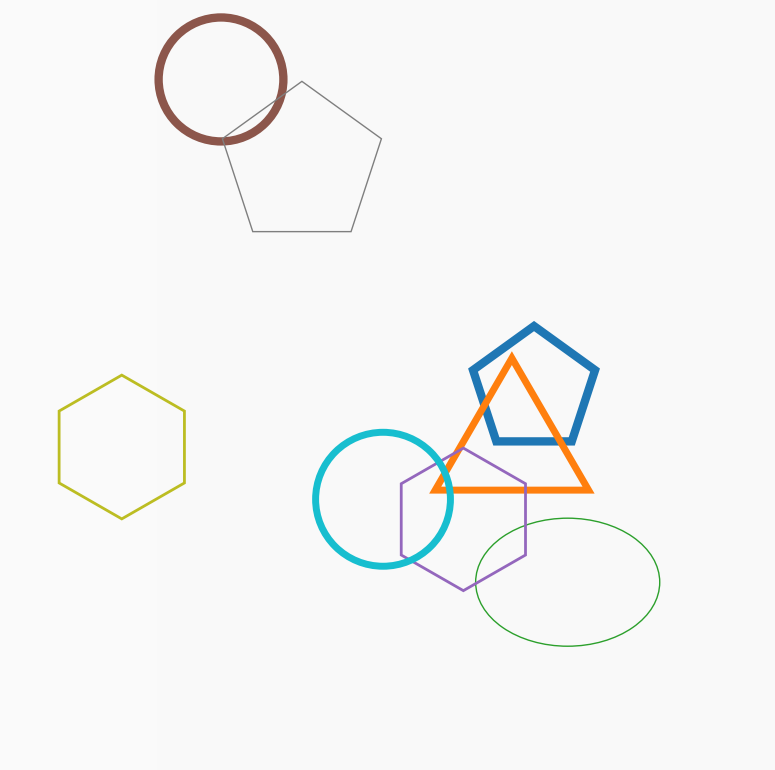[{"shape": "pentagon", "thickness": 3, "radius": 0.41, "center": [0.689, 0.494]}, {"shape": "triangle", "thickness": 2.5, "radius": 0.57, "center": [0.66, 0.421]}, {"shape": "oval", "thickness": 0.5, "radius": 0.59, "center": [0.733, 0.244]}, {"shape": "hexagon", "thickness": 1, "radius": 0.46, "center": [0.598, 0.325]}, {"shape": "circle", "thickness": 3, "radius": 0.4, "center": [0.285, 0.897]}, {"shape": "pentagon", "thickness": 0.5, "radius": 0.54, "center": [0.39, 0.786]}, {"shape": "hexagon", "thickness": 1, "radius": 0.47, "center": [0.157, 0.419]}, {"shape": "circle", "thickness": 2.5, "radius": 0.43, "center": [0.494, 0.352]}]